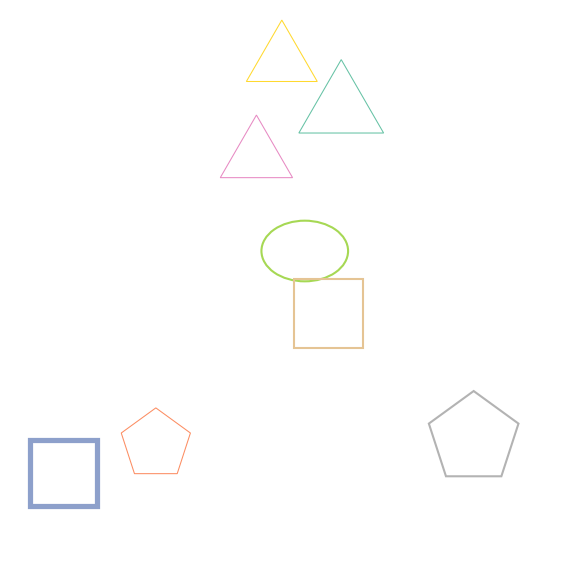[{"shape": "triangle", "thickness": 0.5, "radius": 0.42, "center": [0.591, 0.811]}, {"shape": "pentagon", "thickness": 0.5, "radius": 0.31, "center": [0.27, 0.23]}, {"shape": "square", "thickness": 2.5, "radius": 0.29, "center": [0.111, 0.18]}, {"shape": "triangle", "thickness": 0.5, "radius": 0.36, "center": [0.444, 0.728]}, {"shape": "oval", "thickness": 1, "radius": 0.38, "center": [0.528, 0.564]}, {"shape": "triangle", "thickness": 0.5, "radius": 0.35, "center": [0.488, 0.893]}, {"shape": "square", "thickness": 1, "radius": 0.3, "center": [0.568, 0.457]}, {"shape": "pentagon", "thickness": 1, "radius": 0.41, "center": [0.82, 0.24]}]